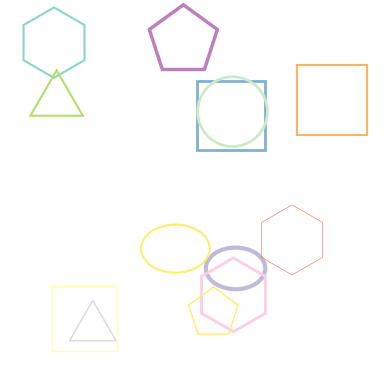[{"shape": "hexagon", "thickness": 1.5, "radius": 0.46, "center": [0.14, 0.889]}, {"shape": "square", "thickness": 1, "radius": 0.42, "center": [0.22, 0.172]}, {"shape": "oval", "thickness": 3, "radius": 0.39, "center": [0.612, 0.303]}, {"shape": "hexagon", "thickness": 0.5, "radius": 0.46, "center": [0.759, 0.377]}, {"shape": "square", "thickness": 2, "radius": 0.45, "center": [0.6, 0.7]}, {"shape": "square", "thickness": 1.5, "radius": 0.46, "center": [0.863, 0.74]}, {"shape": "triangle", "thickness": 1.5, "radius": 0.39, "center": [0.147, 0.739]}, {"shape": "hexagon", "thickness": 2, "radius": 0.48, "center": [0.606, 0.234]}, {"shape": "triangle", "thickness": 1, "radius": 0.35, "center": [0.241, 0.15]}, {"shape": "pentagon", "thickness": 2.5, "radius": 0.46, "center": [0.476, 0.895]}, {"shape": "circle", "thickness": 2, "radius": 0.45, "center": [0.604, 0.71]}, {"shape": "pentagon", "thickness": 1, "radius": 0.34, "center": [0.554, 0.187]}, {"shape": "oval", "thickness": 1.5, "radius": 0.45, "center": [0.456, 0.354]}]